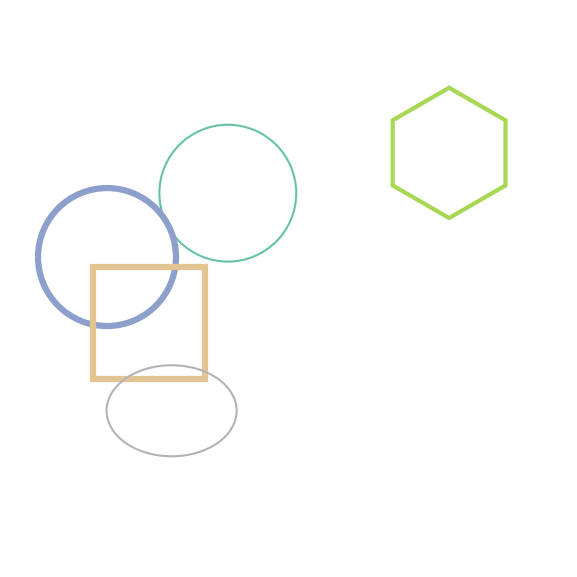[{"shape": "circle", "thickness": 1, "radius": 0.59, "center": [0.394, 0.665]}, {"shape": "circle", "thickness": 3, "radius": 0.6, "center": [0.185, 0.554]}, {"shape": "hexagon", "thickness": 2, "radius": 0.56, "center": [0.778, 0.734]}, {"shape": "square", "thickness": 3, "radius": 0.48, "center": [0.258, 0.44]}, {"shape": "oval", "thickness": 1, "radius": 0.56, "center": [0.297, 0.288]}]